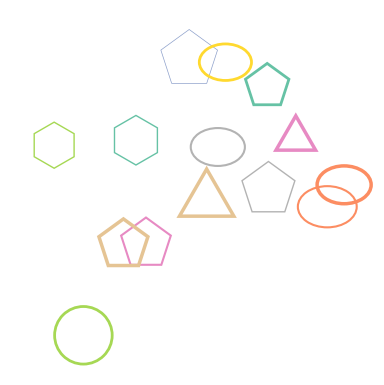[{"shape": "hexagon", "thickness": 1, "radius": 0.32, "center": [0.353, 0.636]}, {"shape": "pentagon", "thickness": 2, "radius": 0.3, "center": [0.694, 0.776]}, {"shape": "oval", "thickness": 1.5, "radius": 0.38, "center": [0.85, 0.463]}, {"shape": "oval", "thickness": 2.5, "radius": 0.35, "center": [0.894, 0.52]}, {"shape": "pentagon", "thickness": 0.5, "radius": 0.39, "center": [0.491, 0.846]}, {"shape": "pentagon", "thickness": 1.5, "radius": 0.34, "center": [0.379, 0.367]}, {"shape": "triangle", "thickness": 2.5, "radius": 0.3, "center": [0.768, 0.64]}, {"shape": "circle", "thickness": 2, "radius": 0.37, "center": [0.217, 0.129]}, {"shape": "hexagon", "thickness": 1, "radius": 0.3, "center": [0.141, 0.623]}, {"shape": "oval", "thickness": 2, "radius": 0.34, "center": [0.585, 0.838]}, {"shape": "pentagon", "thickness": 2.5, "radius": 0.33, "center": [0.321, 0.364]}, {"shape": "triangle", "thickness": 2.5, "radius": 0.41, "center": [0.537, 0.479]}, {"shape": "oval", "thickness": 1.5, "radius": 0.35, "center": [0.566, 0.618]}, {"shape": "pentagon", "thickness": 1, "radius": 0.36, "center": [0.697, 0.508]}]